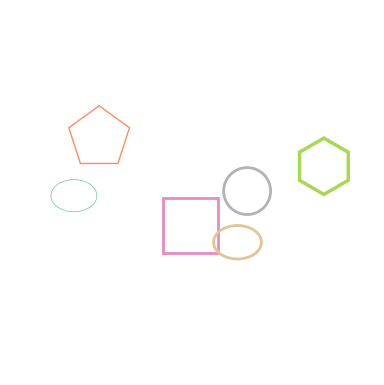[{"shape": "oval", "thickness": 0.5, "radius": 0.3, "center": [0.192, 0.492]}, {"shape": "pentagon", "thickness": 1, "radius": 0.41, "center": [0.258, 0.642]}, {"shape": "square", "thickness": 2, "radius": 0.36, "center": [0.495, 0.414]}, {"shape": "hexagon", "thickness": 2.5, "radius": 0.37, "center": [0.841, 0.568]}, {"shape": "oval", "thickness": 2, "radius": 0.31, "center": [0.617, 0.371]}, {"shape": "circle", "thickness": 2, "radius": 0.3, "center": [0.642, 0.504]}]